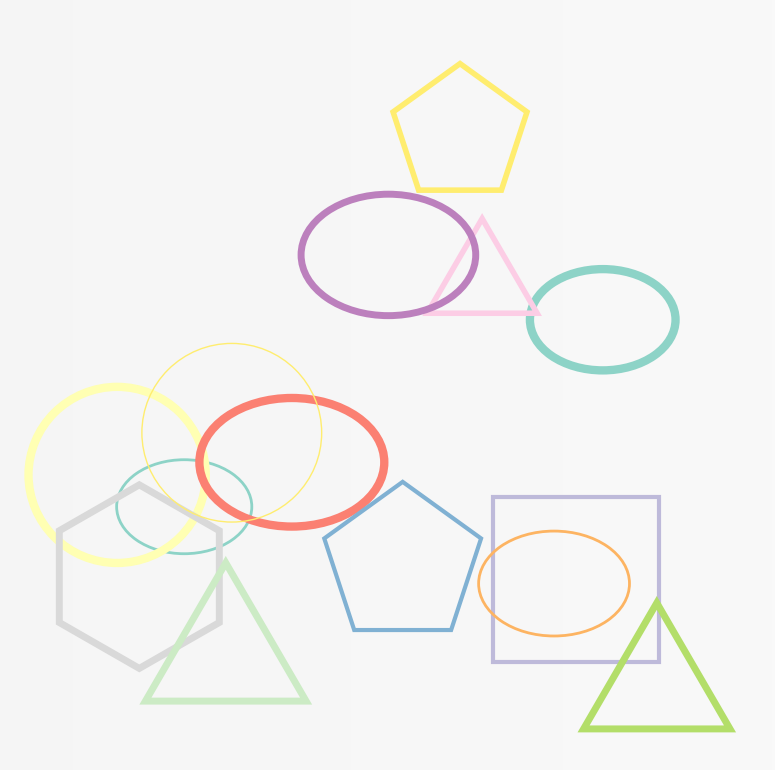[{"shape": "oval", "thickness": 3, "radius": 0.47, "center": [0.778, 0.585]}, {"shape": "oval", "thickness": 1, "radius": 0.44, "center": [0.238, 0.342]}, {"shape": "circle", "thickness": 3, "radius": 0.57, "center": [0.151, 0.383]}, {"shape": "square", "thickness": 1.5, "radius": 0.53, "center": [0.743, 0.248]}, {"shape": "oval", "thickness": 3, "radius": 0.6, "center": [0.377, 0.4]}, {"shape": "pentagon", "thickness": 1.5, "radius": 0.53, "center": [0.52, 0.268]}, {"shape": "oval", "thickness": 1, "radius": 0.49, "center": [0.715, 0.242]}, {"shape": "triangle", "thickness": 2.5, "radius": 0.55, "center": [0.847, 0.108]}, {"shape": "triangle", "thickness": 2, "radius": 0.41, "center": [0.622, 0.634]}, {"shape": "hexagon", "thickness": 2.5, "radius": 0.6, "center": [0.18, 0.251]}, {"shape": "oval", "thickness": 2.5, "radius": 0.56, "center": [0.501, 0.669]}, {"shape": "triangle", "thickness": 2.5, "radius": 0.6, "center": [0.291, 0.149]}, {"shape": "pentagon", "thickness": 2, "radius": 0.45, "center": [0.594, 0.827]}, {"shape": "circle", "thickness": 0.5, "radius": 0.58, "center": [0.299, 0.438]}]